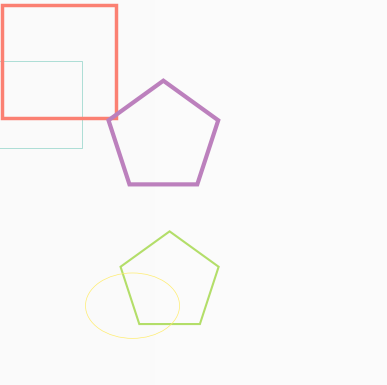[{"shape": "square", "thickness": 0.5, "radius": 0.56, "center": [0.1, 0.728]}, {"shape": "square", "thickness": 2.5, "radius": 0.74, "center": [0.151, 0.841]}, {"shape": "pentagon", "thickness": 1.5, "radius": 0.67, "center": [0.438, 0.266]}, {"shape": "pentagon", "thickness": 3, "radius": 0.74, "center": [0.422, 0.642]}, {"shape": "oval", "thickness": 0.5, "radius": 0.61, "center": [0.342, 0.206]}]